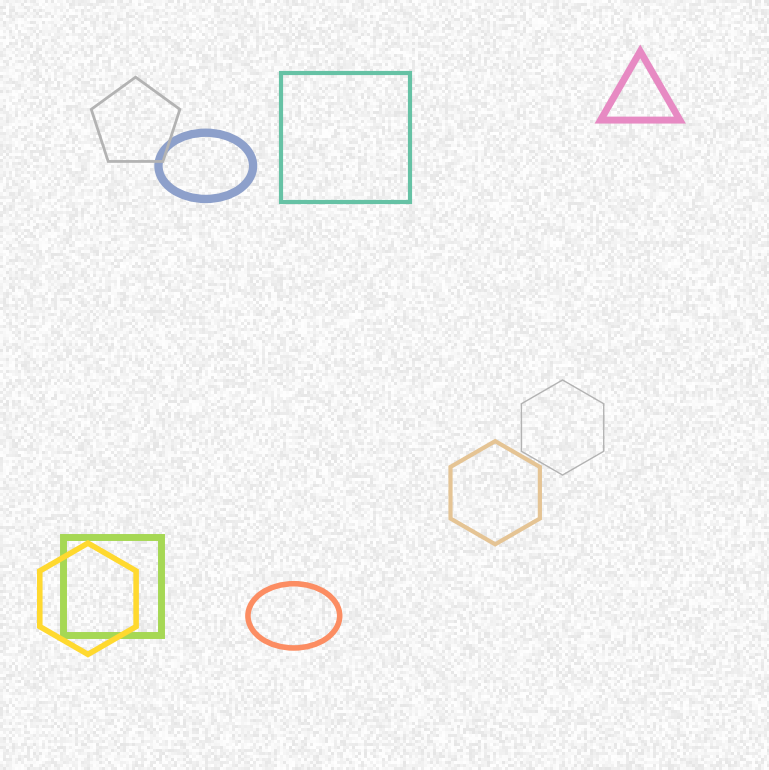[{"shape": "square", "thickness": 1.5, "radius": 0.42, "center": [0.449, 0.822]}, {"shape": "oval", "thickness": 2, "radius": 0.3, "center": [0.382, 0.2]}, {"shape": "oval", "thickness": 3, "radius": 0.31, "center": [0.267, 0.785]}, {"shape": "triangle", "thickness": 2.5, "radius": 0.3, "center": [0.831, 0.874]}, {"shape": "square", "thickness": 2.5, "radius": 0.32, "center": [0.145, 0.239]}, {"shape": "hexagon", "thickness": 2, "radius": 0.36, "center": [0.114, 0.222]}, {"shape": "hexagon", "thickness": 1.5, "radius": 0.34, "center": [0.643, 0.36]}, {"shape": "hexagon", "thickness": 0.5, "radius": 0.31, "center": [0.731, 0.445]}, {"shape": "pentagon", "thickness": 1, "radius": 0.3, "center": [0.176, 0.839]}]